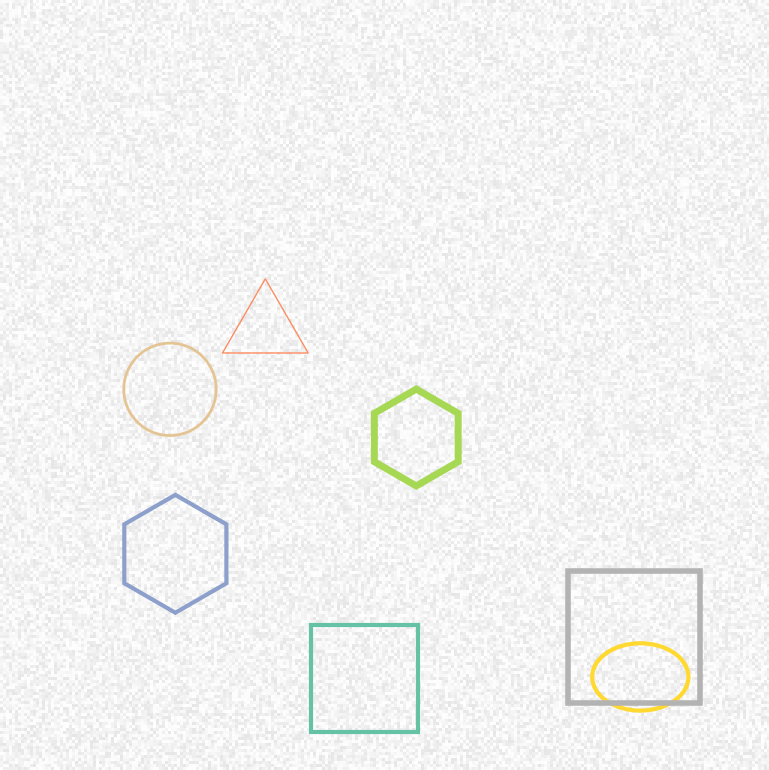[{"shape": "square", "thickness": 1.5, "radius": 0.35, "center": [0.473, 0.119]}, {"shape": "triangle", "thickness": 0.5, "radius": 0.32, "center": [0.345, 0.574]}, {"shape": "hexagon", "thickness": 1.5, "radius": 0.38, "center": [0.228, 0.281]}, {"shape": "hexagon", "thickness": 2.5, "radius": 0.31, "center": [0.541, 0.432]}, {"shape": "oval", "thickness": 1.5, "radius": 0.31, "center": [0.832, 0.121]}, {"shape": "circle", "thickness": 1, "radius": 0.3, "center": [0.221, 0.494]}, {"shape": "square", "thickness": 2, "radius": 0.43, "center": [0.823, 0.173]}]